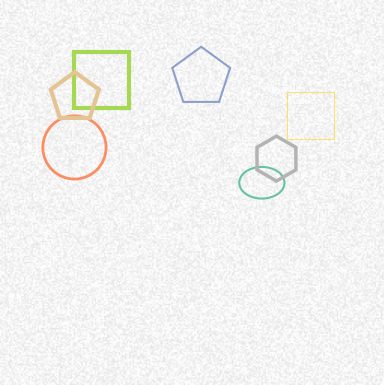[{"shape": "oval", "thickness": 1.5, "radius": 0.29, "center": [0.68, 0.525]}, {"shape": "circle", "thickness": 2, "radius": 0.41, "center": [0.193, 0.617]}, {"shape": "pentagon", "thickness": 1.5, "radius": 0.4, "center": [0.523, 0.799]}, {"shape": "square", "thickness": 3, "radius": 0.36, "center": [0.263, 0.792]}, {"shape": "square", "thickness": 0.5, "radius": 0.31, "center": [0.807, 0.699]}, {"shape": "pentagon", "thickness": 3, "radius": 0.33, "center": [0.194, 0.747]}, {"shape": "hexagon", "thickness": 2.5, "radius": 0.29, "center": [0.718, 0.588]}]